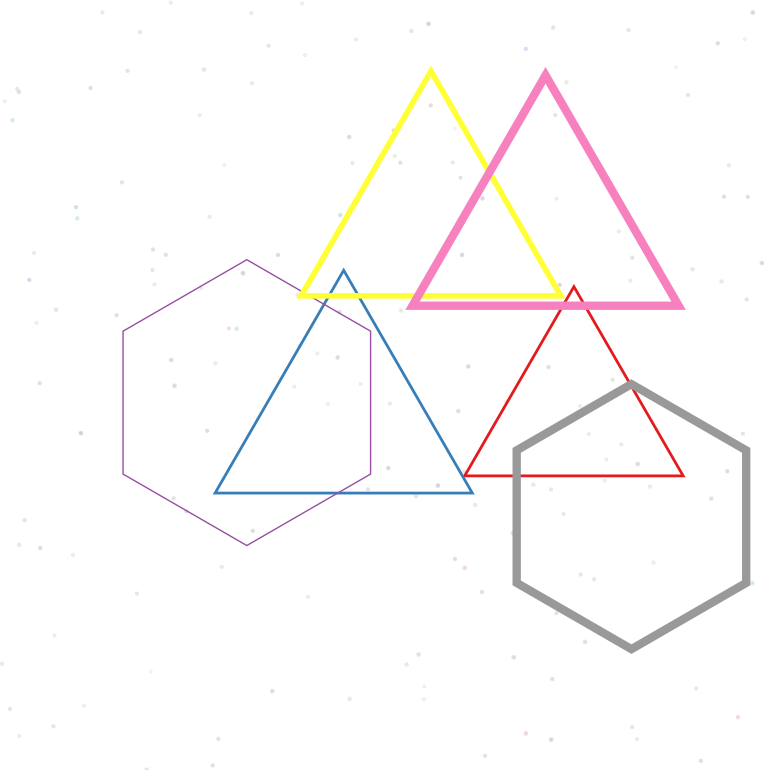[{"shape": "triangle", "thickness": 1, "radius": 0.82, "center": [0.745, 0.464]}, {"shape": "triangle", "thickness": 1, "radius": 0.96, "center": [0.446, 0.456]}, {"shape": "hexagon", "thickness": 0.5, "radius": 0.93, "center": [0.321, 0.477]}, {"shape": "triangle", "thickness": 2, "radius": 0.97, "center": [0.56, 0.713]}, {"shape": "triangle", "thickness": 3, "radius": 1.0, "center": [0.709, 0.703]}, {"shape": "hexagon", "thickness": 3, "radius": 0.86, "center": [0.82, 0.329]}]